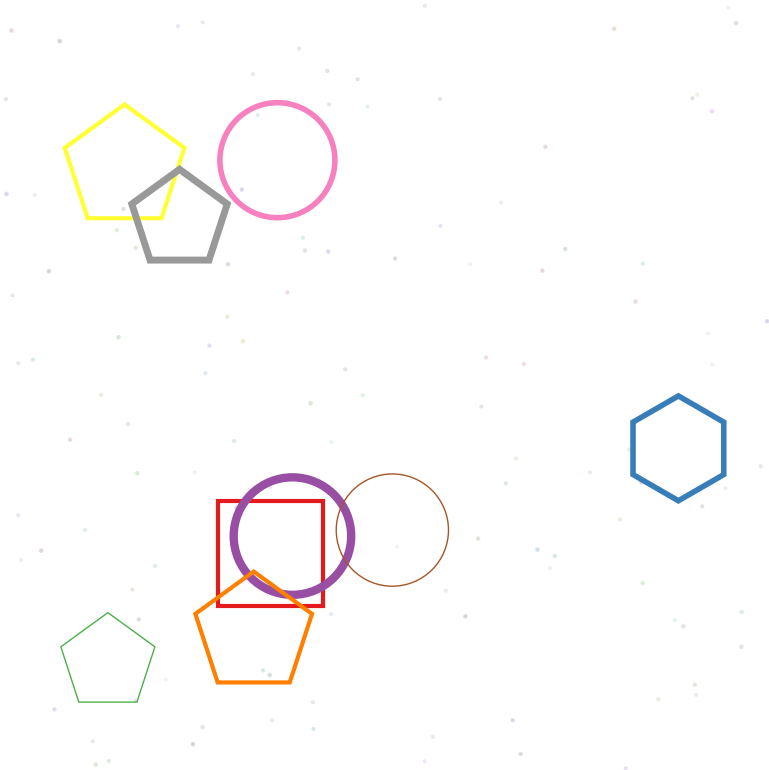[{"shape": "square", "thickness": 1.5, "radius": 0.34, "center": [0.352, 0.282]}, {"shape": "hexagon", "thickness": 2, "radius": 0.34, "center": [0.881, 0.418]}, {"shape": "pentagon", "thickness": 0.5, "radius": 0.32, "center": [0.14, 0.14]}, {"shape": "circle", "thickness": 3, "radius": 0.38, "center": [0.38, 0.304]}, {"shape": "pentagon", "thickness": 1.5, "radius": 0.4, "center": [0.329, 0.178]}, {"shape": "pentagon", "thickness": 1.5, "radius": 0.41, "center": [0.162, 0.783]}, {"shape": "circle", "thickness": 0.5, "radius": 0.36, "center": [0.51, 0.312]}, {"shape": "circle", "thickness": 2, "radius": 0.37, "center": [0.36, 0.792]}, {"shape": "pentagon", "thickness": 2.5, "radius": 0.33, "center": [0.233, 0.715]}]